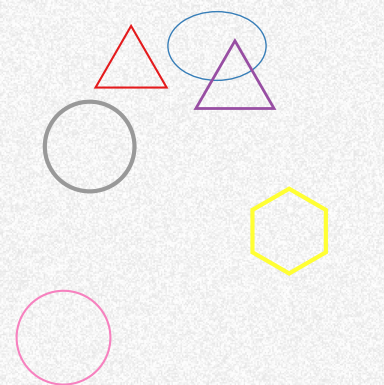[{"shape": "triangle", "thickness": 1.5, "radius": 0.53, "center": [0.341, 0.826]}, {"shape": "oval", "thickness": 1, "radius": 0.64, "center": [0.564, 0.881]}, {"shape": "triangle", "thickness": 2, "radius": 0.59, "center": [0.61, 0.777]}, {"shape": "hexagon", "thickness": 3, "radius": 0.55, "center": [0.751, 0.4]}, {"shape": "circle", "thickness": 1.5, "radius": 0.61, "center": [0.165, 0.123]}, {"shape": "circle", "thickness": 3, "radius": 0.58, "center": [0.233, 0.619]}]